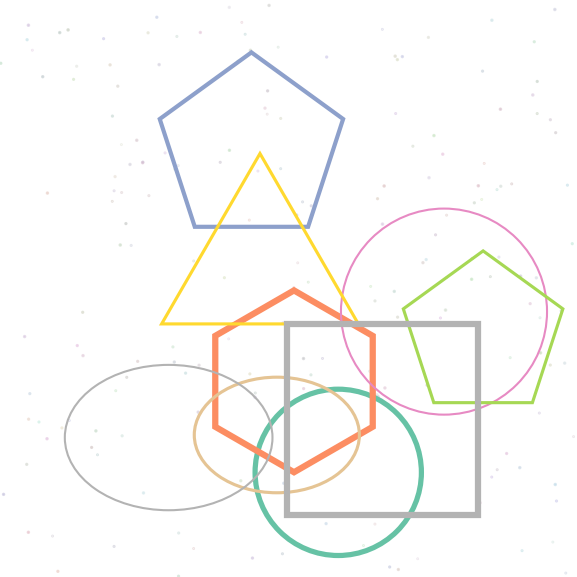[{"shape": "circle", "thickness": 2.5, "radius": 0.72, "center": [0.586, 0.181]}, {"shape": "hexagon", "thickness": 3, "radius": 0.79, "center": [0.509, 0.339]}, {"shape": "pentagon", "thickness": 2, "radius": 0.83, "center": [0.435, 0.741]}, {"shape": "circle", "thickness": 1, "radius": 0.89, "center": [0.769, 0.46]}, {"shape": "pentagon", "thickness": 1.5, "radius": 0.73, "center": [0.837, 0.419]}, {"shape": "triangle", "thickness": 1.5, "radius": 0.98, "center": [0.45, 0.537]}, {"shape": "oval", "thickness": 1.5, "radius": 0.71, "center": [0.479, 0.246]}, {"shape": "square", "thickness": 3, "radius": 0.83, "center": [0.662, 0.273]}, {"shape": "oval", "thickness": 1, "radius": 0.9, "center": [0.292, 0.241]}]